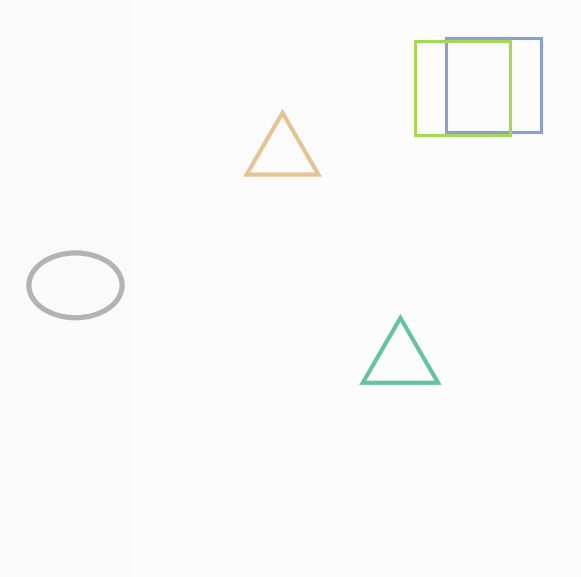[{"shape": "triangle", "thickness": 2, "radius": 0.37, "center": [0.689, 0.374]}, {"shape": "square", "thickness": 1.5, "radius": 0.41, "center": [0.849, 0.852]}, {"shape": "square", "thickness": 1.5, "radius": 0.41, "center": [0.796, 0.846]}, {"shape": "triangle", "thickness": 2, "radius": 0.36, "center": [0.486, 0.733]}, {"shape": "oval", "thickness": 2.5, "radius": 0.4, "center": [0.13, 0.505]}]